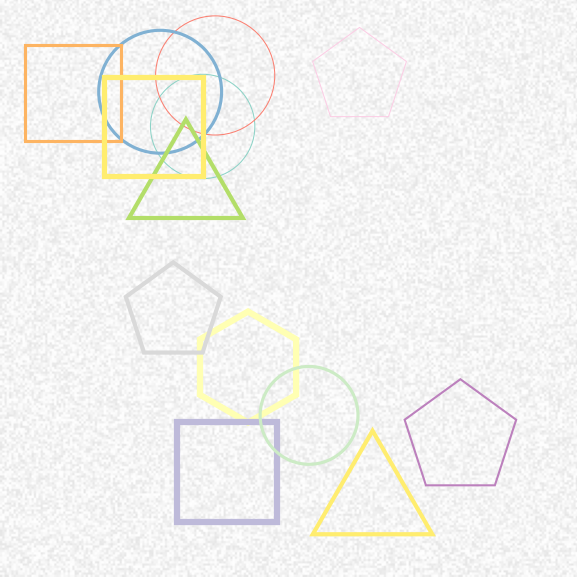[{"shape": "circle", "thickness": 0.5, "radius": 0.45, "center": [0.351, 0.78]}, {"shape": "hexagon", "thickness": 3, "radius": 0.48, "center": [0.43, 0.364]}, {"shape": "square", "thickness": 3, "radius": 0.43, "center": [0.394, 0.181]}, {"shape": "circle", "thickness": 0.5, "radius": 0.52, "center": [0.373, 0.868]}, {"shape": "circle", "thickness": 1.5, "radius": 0.53, "center": [0.277, 0.84]}, {"shape": "square", "thickness": 1.5, "radius": 0.42, "center": [0.126, 0.838]}, {"shape": "triangle", "thickness": 2, "radius": 0.57, "center": [0.322, 0.679]}, {"shape": "pentagon", "thickness": 0.5, "radius": 0.43, "center": [0.623, 0.866]}, {"shape": "pentagon", "thickness": 2, "radius": 0.43, "center": [0.3, 0.459]}, {"shape": "pentagon", "thickness": 1, "radius": 0.51, "center": [0.797, 0.241]}, {"shape": "circle", "thickness": 1.5, "radius": 0.42, "center": [0.535, 0.28]}, {"shape": "square", "thickness": 2.5, "radius": 0.43, "center": [0.265, 0.78]}, {"shape": "triangle", "thickness": 2, "radius": 0.6, "center": [0.645, 0.134]}]